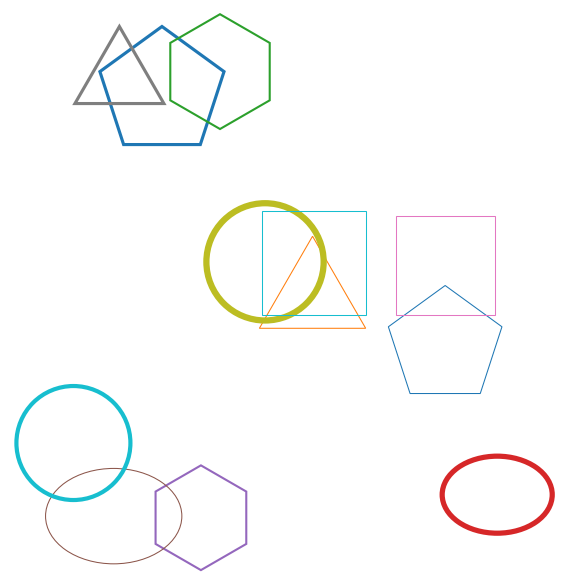[{"shape": "pentagon", "thickness": 1.5, "radius": 0.57, "center": [0.28, 0.84]}, {"shape": "pentagon", "thickness": 0.5, "radius": 0.52, "center": [0.771, 0.401]}, {"shape": "triangle", "thickness": 0.5, "radius": 0.53, "center": [0.541, 0.484]}, {"shape": "hexagon", "thickness": 1, "radius": 0.5, "center": [0.381, 0.875]}, {"shape": "oval", "thickness": 2.5, "radius": 0.48, "center": [0.861, 0.143]}, {"shape": "hexagon", "thickness": 1, "radius": 0.45, "center": [0.348, 0.103]}, {"shape": "oval", "thickness": 0.5, "radius": 0.59, "center": [0.197, 0.105]}, {"shape": "square", "thickness": 0.5, "radius": 0.43, "center": [0.771, 0.54]}, {"shape": "triangle", "thickness": 1.5, "radius": 0.44, "center": [0.207, 0.864]}, {"shape": "circle", "thickness": 3, "radius": 0.51, "center": [0.459, 0.546]}, {"shape": "circle", "thickness": 2, "radius": 0.49, "center": [0.127, 0.232]}, {"shape": "square", "thickness": 0.5, "radius": 0.45, "center": [0.544, 0.544]}]